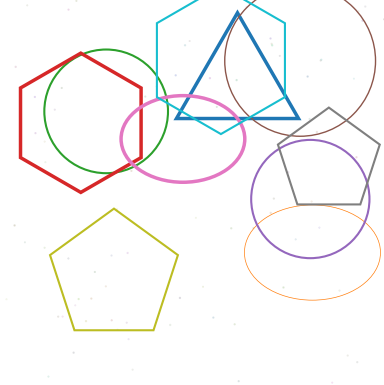[{"shape": "triangle", "thickness": 2.5, "radius": 0.92, "center": [0.617, 0.784]}, {"shape": "oval", "thickness": 0.5, "radius": 0.88, "center": [0.812, 0.344]}, {"shape": "circle", "thickness": 1.5, "radius": 0.8, "center": [0.276, 0.711]}, {"shape": "hexagon", "thickness": 2.5, "radius": 0.9, "center": [0.21, 0.681]}, {"shape": "circle", "thickness": 1.5, "radius": 0.77, "center": [0.806, 0.483]}, {"shape": "circle", "thickness": 1, "radius": 0.98, "center": [0.78, 0.842]}, {"shape": "oval", "thickness": 2.5, "radius": 0.8, "center": [0.475, 0.639]}, {"shape": "pentagon", "thickness": 1.5, "radius": 0.7, "center": [0.854, 0.582]}, {"shape": "pentagon", "thickness": 1.5, "radius": 0.87, "center": [0.296, 0.283]}, {"shape": "hexagon", "thickness": 1.5, "radius": 0.96, "center": [0.574, 0.844]}]